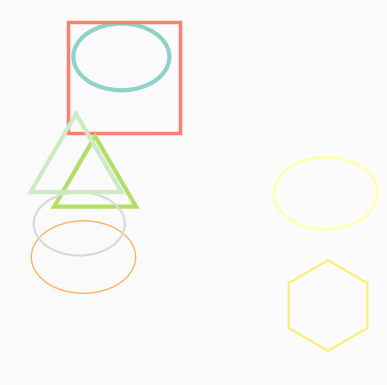[{"shape": "oval", "thickness": 3, "radius": 0.62, "center": [0.313, 0.852]}, {"shape": "oval", "thickness": 2, "radius": 0.67, "center": [0.841, 0.498]}, {"shape": "square", "thickness": 2.5, "radius": 0.72, "center": [0.32, 0.798]}, {"shape": "oval", "thickness": 1, "radius": 0.67, "center": [0.215, 0.332]}, {"shape": "triangle", "thickness": 3, "radius": 0.61, "center": [0.245, 0.524]}, {"shape": "oval", "thickness": 1.5, "radius": 0.59, "center": [0.205, 0.419]}, {"shape": "triangle", "thickness": 3, "radius": 0.68, "center": [0.196, 0.569]}, {"shape": "hexagon", "thickness": 1.5, "radius": 0.59, "center": [0.847, 0.206]}]